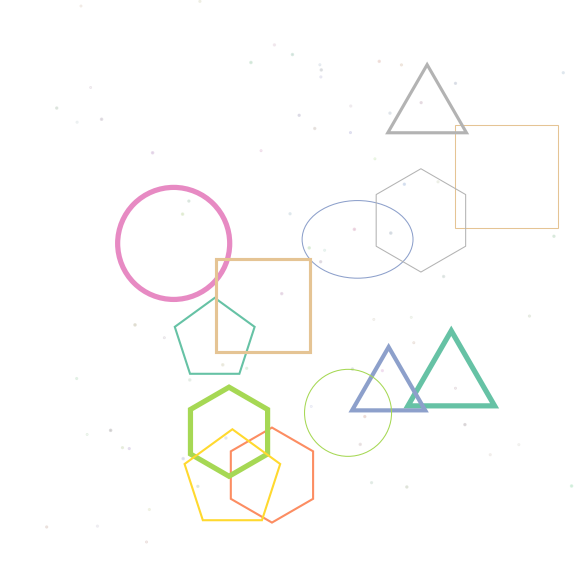[{"shape": "pentagon", "thickness": 1, "radius": 0.36, "center": [0.372, 0.411]}, {"shape": "triangle", "thickness": 2.5, "radius": 0.43, "center": [0.781, 0.34]}, {"shape": "hexagon", "thickness": 1, "radius": 0.41, "center": [0.471, 0.176]}, {"shape": "oval", "thickness": 0.5, "radius": 0.48, "center": [0.619, 0.585]}, {"shape": "triangle", "thickness": 2, "radius": 0.37, "center": [0.673, 0.325]}, {"shape": "circle", "thickness": 2.5, "radius": 0.49, "center": [0.301, 0.578]}, {"shape": "circle", "thickness": 0.5, "radius": 0.38, "center": [0.603, 0.284]}, {"shape": "hexagon", "thickness": 2.5, "radius": 0.39, "center": [0.397, 0.252]}, {"shape": "pentagon", "thickness": 1, "radius": 0.44, "center": [0.402, 0.169]}, {"shape": "square", "thickness": 0.5, "radius": 0.45, "center": [0.877, 0.693]}, {"shape": "square", "thickness": 1.5, "radius": 0.41, "center": [0.455, 0.47]}, {"shape": "hexagon", "thickness": 0.5, "radius": 0.45, "center": [0.729, 0.617]}, {"shape": "triangle", "thickness": 1.5, "radius": 0.39, "center": [0.74, 0.809]}]